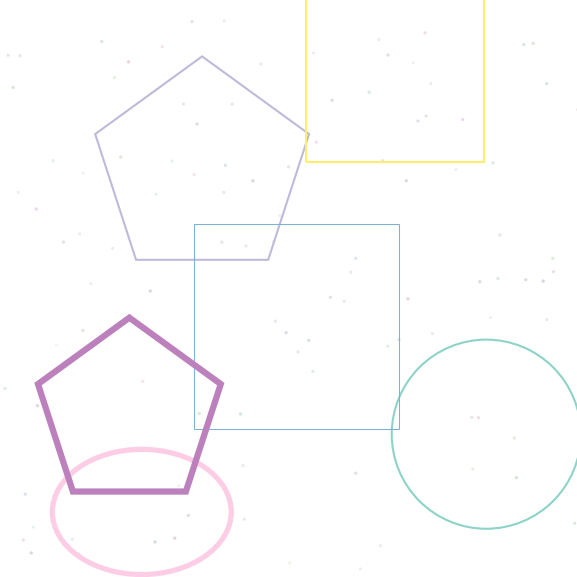[{"shape": "circle", "thickness": 1, "radius": 0.82, "center": [0.842, 0.247]}, {"shape": "pentagon", "thickness": 1, "radius": 0.97, "center": [0.35, 0.707]}, {"shape": "square", "thickness": 0.5, "radius": 0.89, "center": [0.514, 0.434]}, {"shape": "oval", "thickness": 2.5, "radius": 0.77, "center": [0.246, 0.113]}, {"shape": "pentagon", "thickness": 3, "radius": 0.83, "center": [0.224, 0.283]}, {"shape": "square", "thickness": 1, "radius": 0.77, "center": [0.684, 0.873]}]